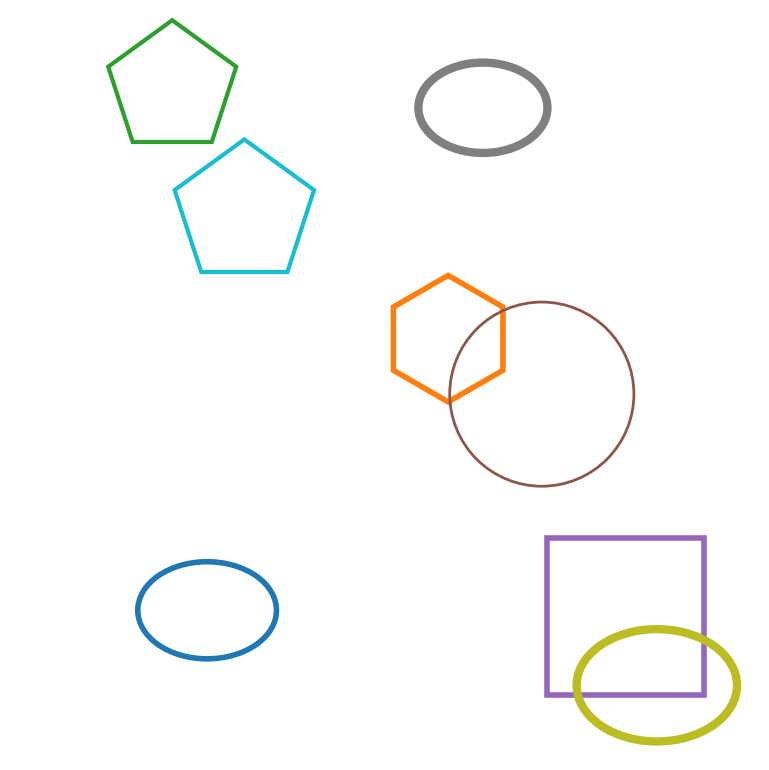[{"shape": "oval", "thickness": 2, "radius": 0.45, "center": [0.269, 0.207]}, {"shape": "hexagon", "thickness": 2, "radius": 0.41, "center": [0.582, 0.56]}, {"shape": "pentagon", "thickness": 1.5, "radius": 0.44, "center": [0.224, 0.886]}, {"shape": "square", "thickness": 2, "radius": 0.51, "center": [0.813, 0.199]}, {"shape": "circle", "thickness": 1, "radius": 0.6, "center": [0.704, 0.488]}, {"shape": "oval", "thickness": 3, "radius": 0.42, "center": [0.627, 0.86]}, {"shape": "oval", "thickness": 3, "radius": 0.52, "center": [0.853, 0.11]}, {"shape": "pentagon", "thickness": 1.5, "radius": 0.48, "center": [0.317, 0.724]}]